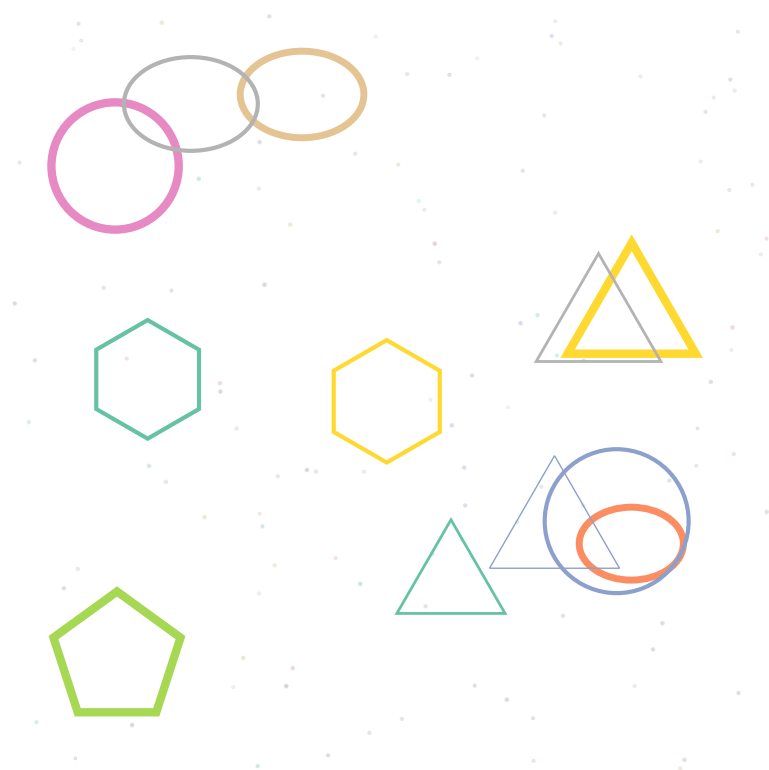[{"shape": "triangle", "thickness": 1, "radius": 0.41, "center": [0.586, 0.244]}, {"shape": "hexagon", "thickness": 1.5, "radius": 0.39, "center": [0.192, 0.507]}, {"shape": "oval", "thickness": 2.5, "radius": 0.34, "center": [0.82, 0.294]}, {"shape": "circle", "thickness": 1.5, "radius": 0.47, "center": [0.801, 0.323]}, {"shape": "triangle", "thickness": 0.5, "radius": 0.49, "center": [0.72, 0.311]}, {"shape": "circle", "thickness": 3, "radius": 0.41, "center": [0.149, 0.784]}, {"shape": "pentagon", "thickness": 3, "radius": 0.43, "center": [0.152, 0.145]}, {"shape": "triangle", "thickness": 3, "radius": 0.48, "center": [0.82, 0.589]}, {"shape": "hexagon", "thickness": 1.5, "radius": 0.4, "center": [0.502, 0.479]}, {"shape": "oval", "thickness": 2.5, "radius": 0.4, "center": [0.392, 0.877]}, {"shape": "triangle", "thickness": 1, "radius": 0.47, "center": [0.777, 0.577]}, {"shape": "oval", "thickness": 1.5, "radius": 0.43, "center": [0.248, 0.865]}]